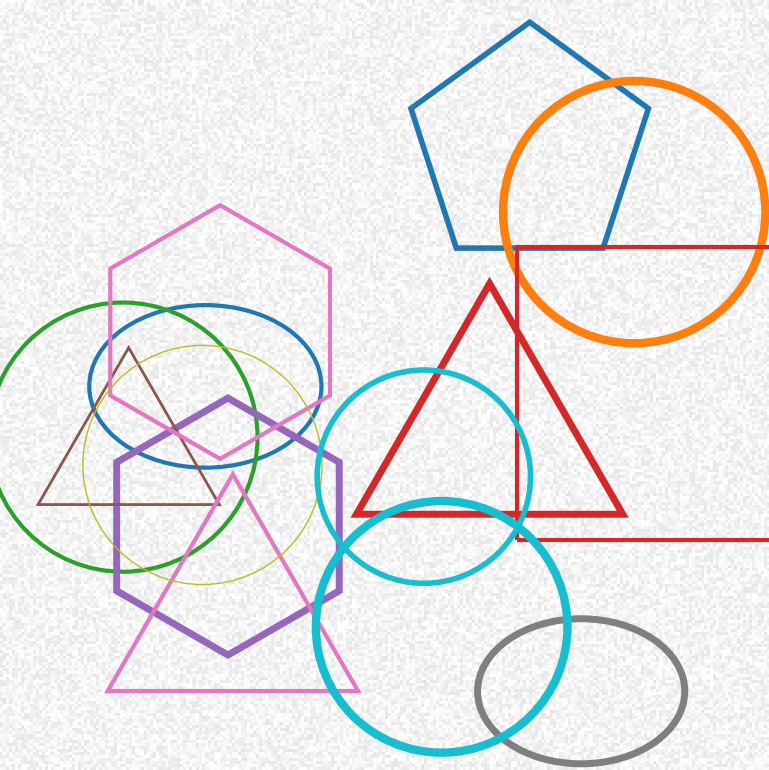[{"shape": "oval", "thickness": 1.5, "radius": 0.75, "center": [0.267, 0.498]}, {"shape": "pentagon", "thickness": 2, "radius": 0.81, "center": [0.688, 0.809]}, {"shape": "circle", "thickness": 3, "radius": 0.85, "center": [0.824, 0.725]}, {"shape": "circle", "thickness": 1.5, "radius": 0.87, "center": [0.16, 0.432]}, {"shape": "triangle", "thickness": 2.5, "radius": 1.0, "center": [0.636, 0.432]}, {"shape": "square", "thickness": 1.5, "radius": 0.95, "center": [0.861, 0.489]}, {"shape": "hexagon", "thickness": 2.5, "radius": 0.83, "center": [0.296, 0.316]}, {"shape": "triangle", "thickness": 1, "radius": 0.68, "center": [0.167, 0.413]}, {"shape": "triangle", "thickness": 1.5, "radius": 0.94, "center": [0.302, 0.196]}, {"shape": "hexagon", "thickness": 1.5, "radius": 0.82, "center": [0.286, 0.569]}, {"shape": "oval", "thickness": 2.5, "radius": 0.67, "center": [0.755, 0.102]}, {"shape": "circle", "thickness": 0.5, "radius": 0.78, "center": [0.263, 0.396]}, {"shape": "circle", "thickness": 2, "radius": 0.69, "center": [0.55, 0.381]}, {"shape": "circle", "thickness": 3, "radius": 0.82, "center": [0.574, 0.186]}]